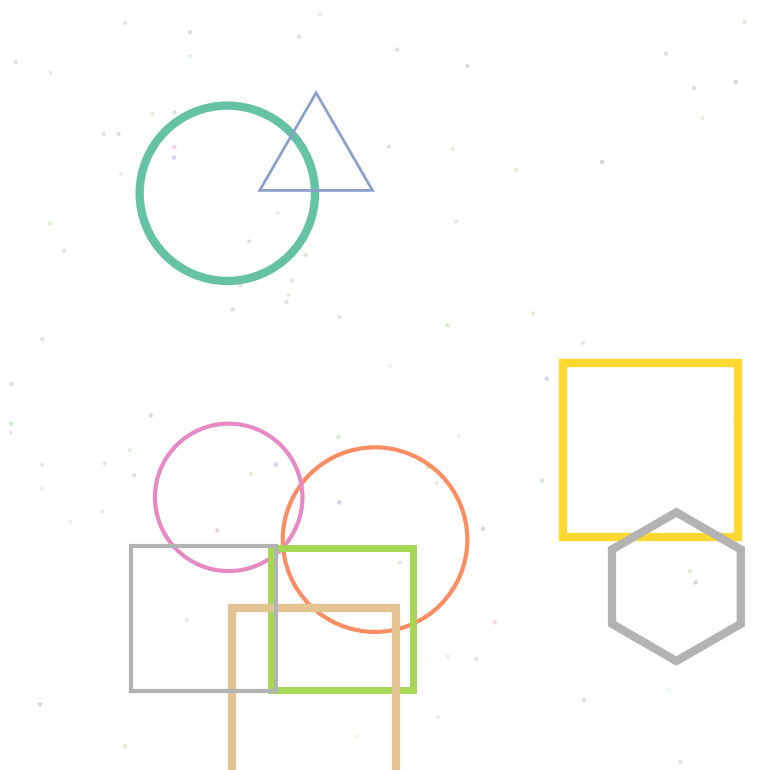[{"shape": "circle", "thickness": 3, "radius": 0.57, "center": [0.295, 0.749]}, {"shape": "circle", "thickness": 1.5, "radius": 0.6, "center": [0.487, 0.299]}, {"shape": "triangle", "thickness": 1, "radius": 0.42, "center": [0.411, 0.795]}, {"shape": "circle", "thickness": 1.5, "radius": 0.48, "center": [0.297, 0.354]}, {"shape": "square", "thickness": 2.5, "radius": 0.46, "center": [0.444, 0.196]}, {"shape": "square", "thickness": 3, "radius": 0.57, "center": [0.845, 0.416]}, {"shape": "square", "thickness": 3, "radius": 0.53, "center": [0.407, 0.104]}, {"shape": "square", "thickness": 1.5, "radius": 0.47, "center": [0.264, 0.196]}, {"shape": "hexagon", "thickness": 3, "radius": 0.48, "center": [0.878, 0.238]}]